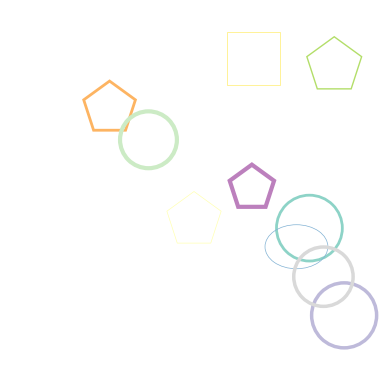[{"shape": "circle", "thickness": 2, "radius": 0.43, "center": [0.804, 0.408]}, {"shape": "pentagon", "thickness": 0.5, "radius": 0.37, "center": [0.504, 0.428]}, {"shape": "circle", "thickness": 2.5, "radius": 0.42, "center": [0.894, 0.181]}, {"shape": "oval", "thickness": 0.5, "radius": 0.41, "center": [0.77, 0.359]}, {"shape": "pentagon", "thickness": 2, "radius": 0.35, "center": [0.285, 0.719]}, {"shape": "pentagon", "thickness": 1, "radius": 0.37, "center": [0.868, 0.83]}, {"shape": "circle", "thickness": 2.5, "radius": 0.39, "center": [0.84, 0.281]}, {"shape": "pentagon", "thickness": 3, "radius": 0.3, "center": [0.654, 0.512]}, {"shape": "circle", "thickness": 3, "radius": 0.37, "center": [0.386, 0.637]}, {"shape": "square", "thickness": 0.5, "radius": 0.35, "center": [0.659, 0.848]}]